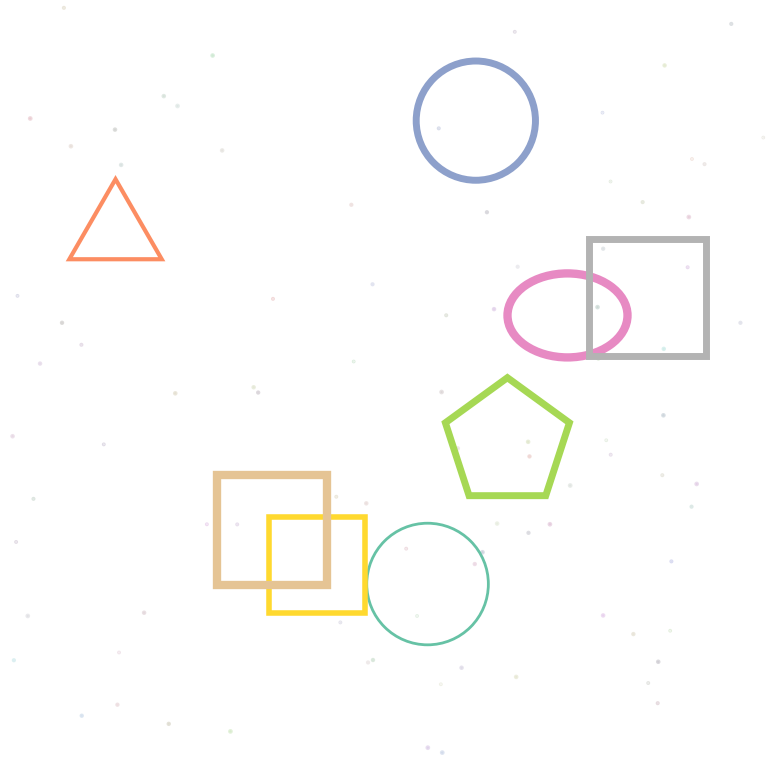[{"shape": "circle", "thickness": 1, "radius": 0.39, "center": [0.555, 0.242]}, {"shape": "triangle", "thickness": 1.5, "radius": 0.35, "center": [0.15, 0.698]}, {"shape": "circle", "thickness": 2.5, "radius": 0.39, "center": [0.618, 0.843]}, {"shape": "oval", "thickness": 3, "radius": 0.39, "center": [0.737, 0.59]}, {"shape": "pentagon", "thickness": 2.5, "radius": 0.42, "center": [0.659, 0.425]}, {"shape": "square", "thickness": 2, "radius": 0.31, "center": [0.412, 0.266]}, {"shape": "square", "thickness": 3, "radius": 0.36, "center": [0.353, 0.312]}, {"shape": "square", "thickness": 2.5, "radius": 0.38, "center": [0.84, 0.614]}]